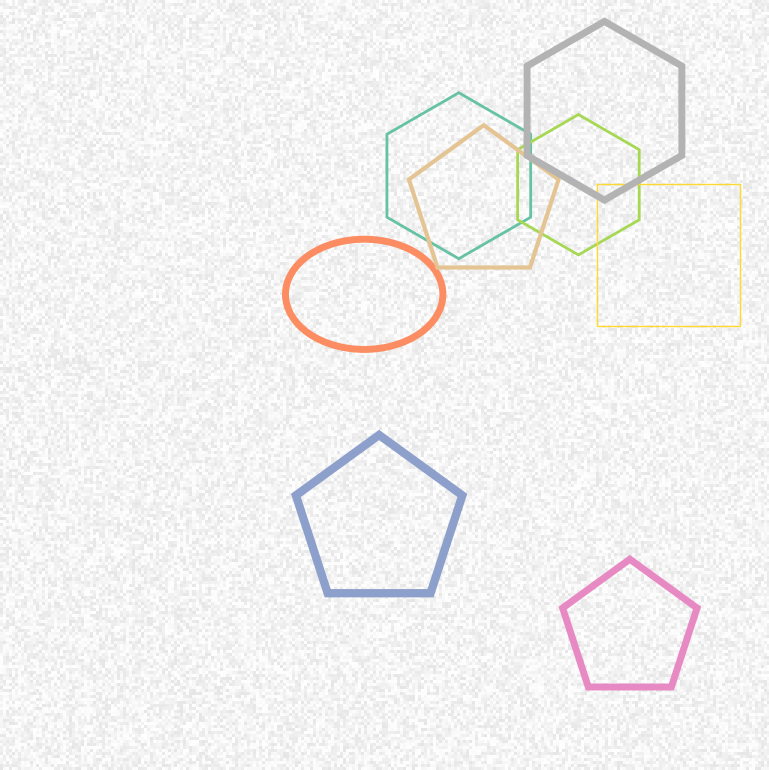[{"shape": "hexagon", "thickness": 1, "radius": 0.54, "center": [0.596, 0.772]}, {"shape": "oval", "thickness": 2.5, "radius": 0.51, "center": [0.473, 0.618]}, {"shape": "pentagon", "thickness": 3, "radius": 0.57, "center": [0.492, 0.322]}, {"shape": "pentagon", "thickness": 2.5, "radius": 0.46, "center": [0.818, 0.182]}, {"shape": "hexagon", "thickness": 1, "radius": 0.46, "center": [0.751, 0.76]}, {"shape": "square", "thickness": 0.5, "radius": 0.46, "center": [0.869, 0.669]}, {"shape": "pentagon", "thickness": 1.5, "radius": 0.51, "center": [0.628, 0.735]}, {"shape": "hexagon", "thickness": 2.5, "radius": 0.58, "center": [0.785, 0.856]}]